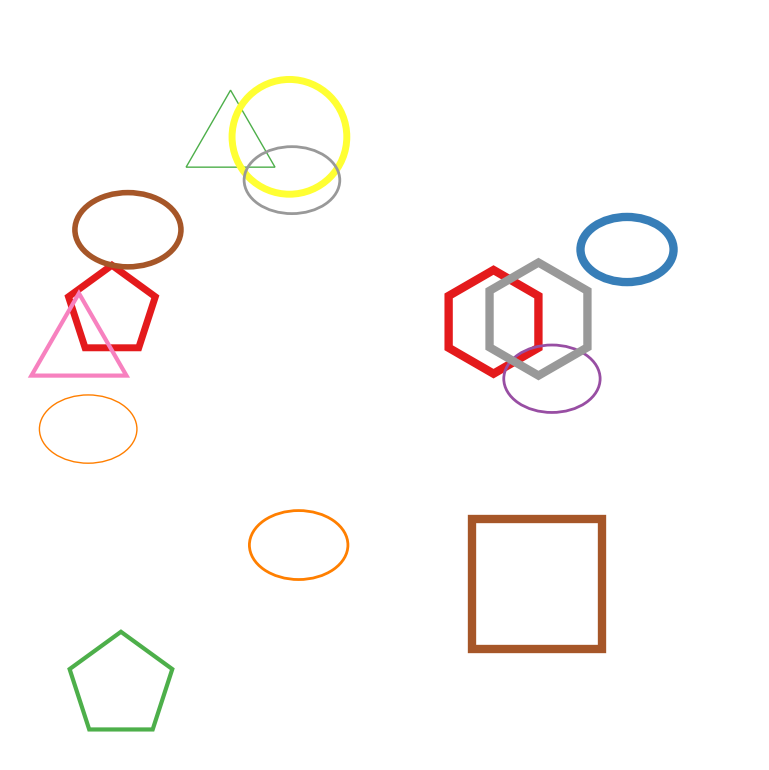[{"shape": "pentagon", "thickness": 2.5, "radius": 0.3, "center": [0.145, 0.596]}, {"shape": "hexagon", "thickness": 3, "radius": 0.34, "center": [0.641, 0.582]}, {"shape": "oval", "thickness": 3, "radius": 0.3, "center": [0.814, 0.676]}, {"shape": "pentagon", "thickness": 1.5, "radius": 0.35, "center": [0.157, 0.109]}, {"shape": "triangle", "thickness": 0.5, "radius": 0.33, "center": [0.299, 0.816]}, {"shape": "oval", "thickness": 1, "radius": 0.31, "center": [0.717, 0.508]}, {"shape": "oval", "thickness": 0.5, "radius": 0.32, "center": [0.115, 0.443]}, {"shape": "oval", "thickness": 1, "radius": 0.32, "center": [0.388, 0.292]}, {"shape": "circle", "thickness": 2.5, "radius": 0.37, "center": [0.376, 0.822]}, {"shape": "square", "thickness": 3, "radius": 0.42, "center": [0.697, 0.241]}, {"shape": "oval", "thickness": 2, "radius": 0.34, "center": [0.166, 0.702]}, {"shape": "triangle", "thickness": 1.5, "radius": 0.36, "center": [0.103, 0.548]}, {"shape": "oval", "thickness": 1, "radius": 0.31, "center": [0.379, 0.766]}, {"shape": "hexagon", "thickness": 3, "radius": 0.37, "center": [0.699, 0.586]}]